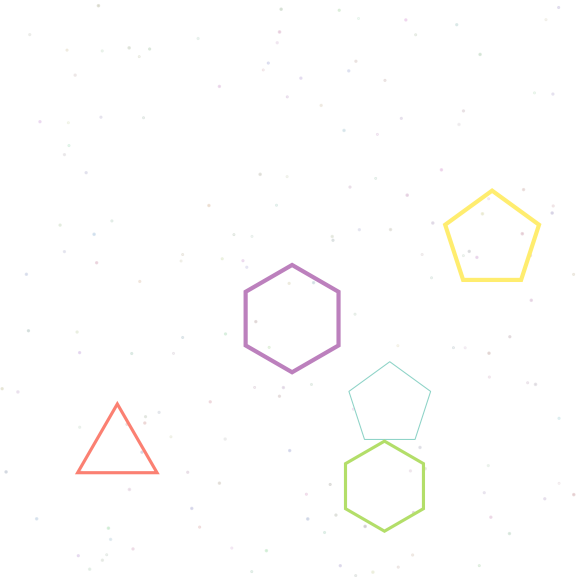[{"shape": "pentagon", "thickness": 0.5, "radius": 0.37, "center": [0.675, 0.298]}, {"shape": "triangle", "thickness": 1.5, "radius": 0.4, "center": [0.203, 0.22]}, {"shape": "hexagon", "thickness": 1.5, "radius": 0.39, "center": [0.666, 0.157]}, {"shape": "hexagon", "thickness": 2, "radius": 0.46, "center": [0.506, 0.447]}, {"shape": "pentagon", "thickness": 2, "radius": 0.43, "center": [0.852, 0.584]}]